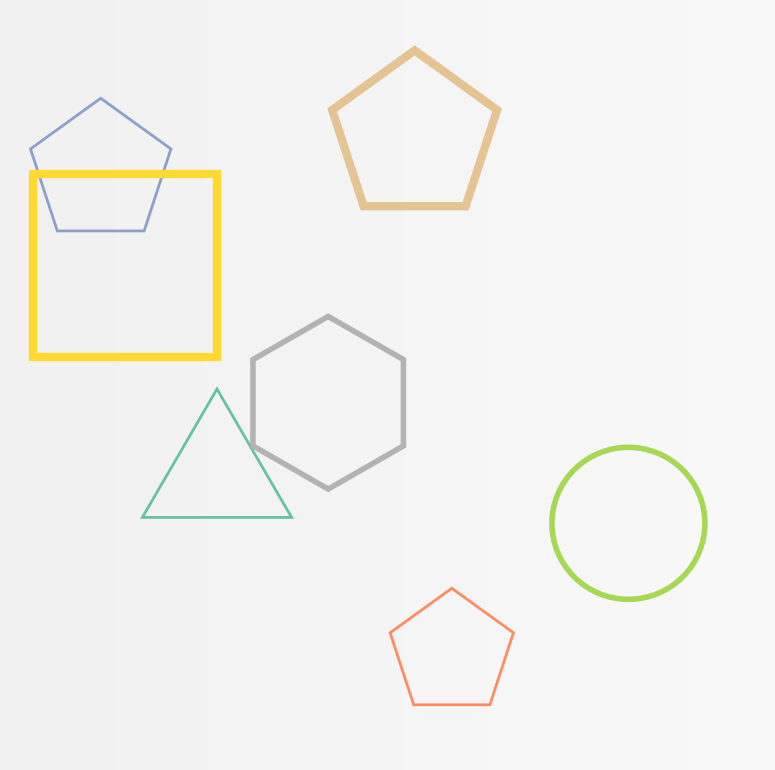[{"shape": "triangle", "thickness": 1, "radius": 0.56, "center": [0.28, 0.384]}, {"shape": "pentagon", "thickness": 1, "radius": 0.42, "center": [0.583, 0.152]}, {"shape": "pentagon", "thickness": 1, "radius": 0.48, "center": [0.13, 0.777]}, {"shape": "circle", "thickness": 2, "radius": 0.49, "center": [0.811, 0.32]}, {"shape": "square", "thickness": 3, "radius": 0.59, "center": [0.161, 0.655]}, {"shape": "pentagon", "thickness": 3, "radius": 0.56, "center": [0.535, 0.823]}, {"shape": "hexagon", "thickness": 2, "radius": 0.56, "center": [0.423, 0.477]}]